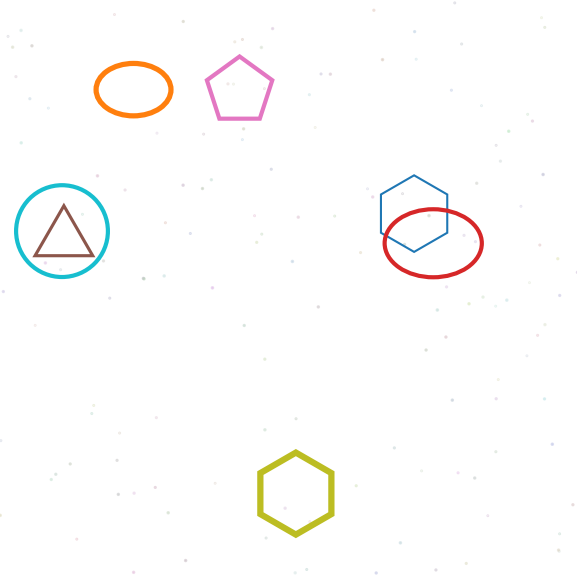[{"shape": "hexagon", "thickness": 1, "radius": 0.33, "center": [0.717, 0.629]}, {"shape": "oval", "thickness": 2.5, "radius": 0.32, "center": [0.231, 0.844]}, {"shape": "oval", "thickness": 2, "radius": 0.42, "center": [0.75, 0.578]}, {"shape": "triangle", "thickness": 1.5, "radius": 0.29, "center": [0.111, 0.585]}, {"shape": "pentagon", "thickness": 2, "radius": 0.3, "center": [0.415, 0.842]}, {"shape": "hexagon", "thickness": 3, "radius": 0.36, "center": [0.512, 0.144]}, {"shape": "circle", "thickness": 2, "radius": 0.4, "center": [0.107, 0.599]}]